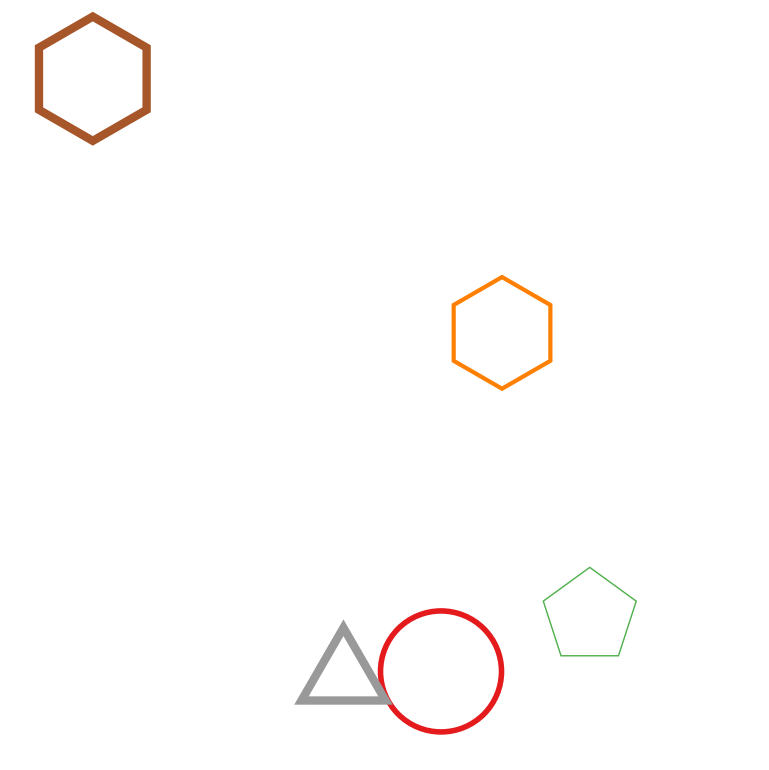[{"shape": "circle", "thickness": 2, "radius": 0.39, "center": [0.573, 0.128]}, {"shape": "pentagon", "thickness": 0.5, "radius": 0.32, "center": [0.766, 0.2]}, {"shape": "hexagon", "thickness": 1.5, "radius": 0.36, "center": [0.652, 0.568]}, {"shape": "hexagon", "thickness": 3, "radius": 0.4, "center": [0.121, 0.898]}, {"shape": "triangle", "thickness": 3, "radius": 0.31, "center": [0.446, 0.122]}]